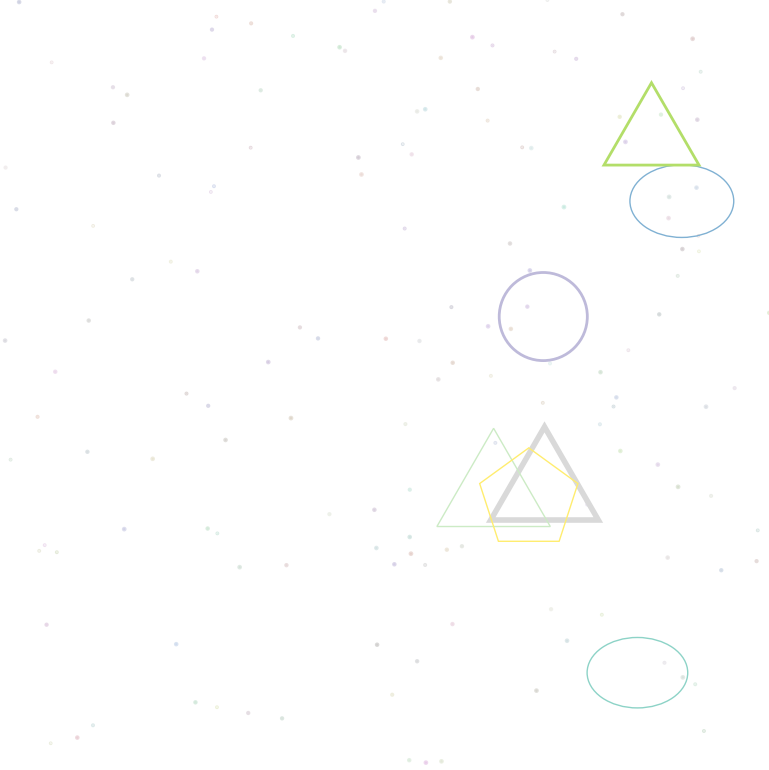[{"shape": "oval", "thickness": 0.5, "radius": 0.33, "center": [0.828, 0.126]}, {"shape": "circle", "thickness": 1, "radius": 0.29, "center": [0.706, 0.589]}, {"shape": "oval", "thickness": 0.5, "radius": 0.34, "center": [0.886, 0.739]}, {"shape": "triangle", "thickness": 1, "radius": 0.36, "center": [0.846, 0.821]}, {"shape": "triangle", "thickness": 2, "radius": 0.4, "center": [0.707, 0.365]}, {"shape": "triangle", "thickness": 0.5, "radius": 0.43, "center": [0.641, 0.359]}, {"shape": "pentagon", "thickness": 0.5, "radius": 0.34, "center": [0.687, 0.351]}]